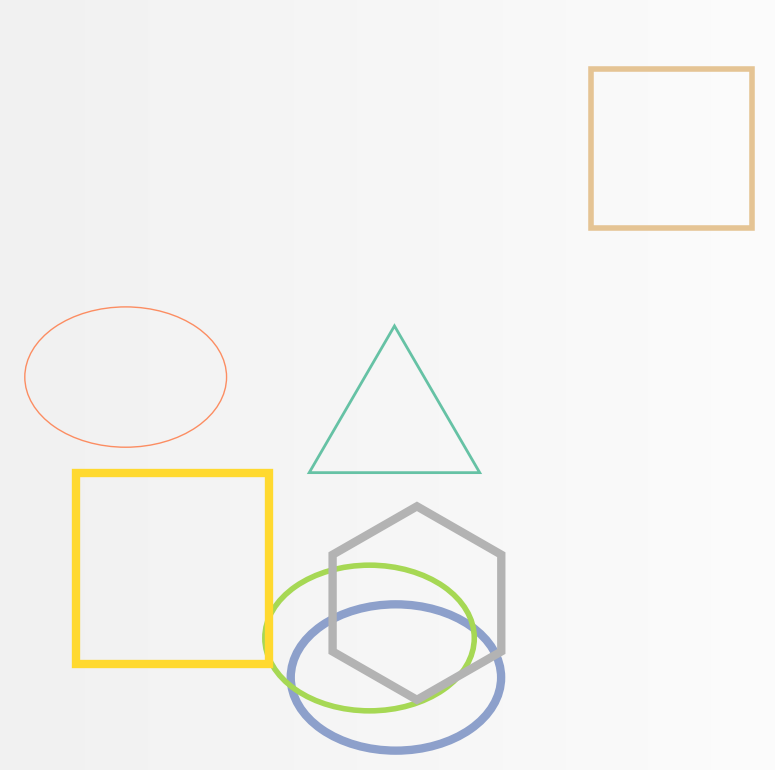[{"shape": "triangle", "thickness": 1, "radius": 0.64, "center": [0.509, 0.45]}, {"shape": "oval", "thickness": 0.5, "radius": 0.65, "center": [0.162, 0.51]}, {"shape": "oval", "thickness": 3, "radius": 0.68, "center": [0.511, 0.12]}, {"shape": "oval", "thickness": 2, "radius": 0.68, "center": [0.477, 0.171]}, {"shape": "square", "thickness": 3, "radius": 0.62, "center": [0.222, 0.262]}, {"shape": "square", "thickness": 2, "radius": 0.52, "center": [0.867, 0.807]}, {"shape": "hexagon", "thickness": 3, "radius": 0.63, "center": [0.538, 0.217]}]